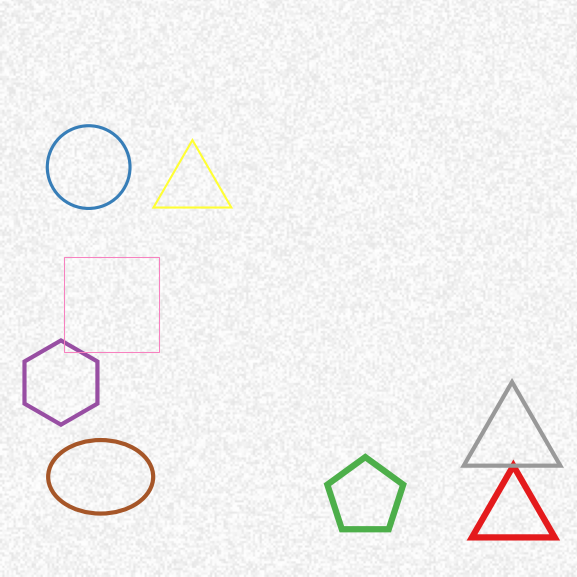[{"shape": "triangle", "thickness": 3, "radius": 0.41, "center": [0.889, 0.11]}, {"shape": "circle", "thickness": 1.5, "radius": 0.36, "center": [0.154, 0.71]}, {"shape": "pentagon", "thickness": 3, "radius": 0.35, "center": [0.633, 0.139]}, {"shape": "hexagon", "thickness": 2, "radius": 0.36, "center": [0.106, 0.337]}, {"shape": "triangle", "thickness": 1, "radius": 0.39, "center": [0.333, 0.679]}, {"shape": "oval", "thickness": 2, "radius": 0.45, "center": [0.174, 0.173]}, {"shape": "square", "thickness": 0.5, "radius": 0.41, "center": [0.193, 0.472]}, {"shape": "triangle", "thickness": 2, "radius": 0.48, "center": [0.887, 0.241]}]